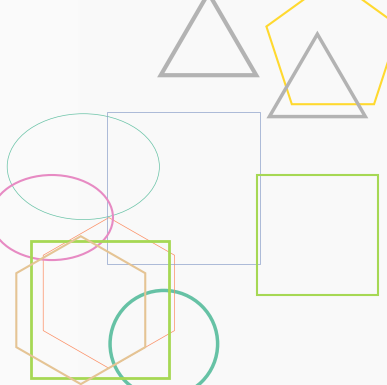[{"shape": "circle", "thickness": 2.5, "radius": 0.69, "center": [0.423, 0.107]}, {"shape": "oval", "thickness": 0.5, "radius": 0.98, "center": [0.215, 0.567]}, {"shape": "hexagon", "thickness": 0.5, "radius": 0.98, "center": [0.281, 0.239]}, {"shape": "square", "thickness": 0.5, "radius": 0.99, "center": [0.475, 0.511]}, {"shape": "oval", "thickness": 1.5, "radius": 0.79, "center": [0.134, 0.435]}, {"shape": "square", "thickness": 2, "radius": 0.89, "center": [0.258, 0.196]}, {"shape": "square", "thickness": 1.5, "radius": 0.78, "center": [0.82, 0.391]}, {"shape": "pentagon", "thickness": 1.5, "radius": 0.9, "center": [0.859, 0.875]}, {"shape": "hexagon", "thickness": 1.5, "radius": 0.96, "center": [0.208, 0.194]}, {"shape": "triangle", "thickness": 3, "radius": 0.71, "center": [0.538, 0.876]}, {"shape": "triangle", "thickness": 2.5, "radius": 0.71, "center": [0.819, 0.769]}]